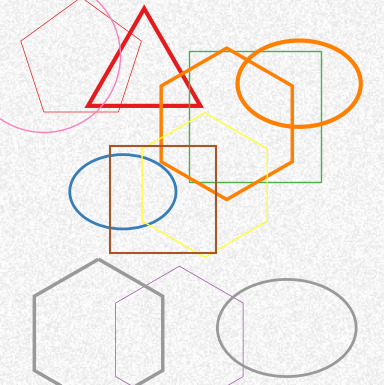[{"shape": "pentagon", "thickness": 0.5, "radius": 0.82, "center": [0.211, 0.842]}, {"shape": "triangle", "thickness": 3, "radius": 0.84, "center": [0.375, 0.809]}, {"shape": "oval", "thickness": 2, "radius": 0.69, "center": [0.319, 0.502]}, {"shape": "square", "thickness": 1, "radius": 0.85, "center": [0.662, 0.698]}, {"shape": "hexagon", "thickness": 0.5, "radius": 0.96, "center": [0.466, 0.117]}, {"shape": "hexagon", "thickness": 2.5, "radius": 0.98, "center": [0.589, 0.678]}, {"shape": "oval", "thickness": 3, "radius": 0.8, "center": [0.777, 0.783]}, {"shape": "hexagon", "thickness": 1, "radius": 0.94, "center": [0.532, 0.519]}, {"shape": "square", "thickness": 1.5, "radius": 0.69, "center": [0.423, 0.481]}, {"shape": "circle", "thickness": 1, "radius": 1.0, "center": [0.114, 0.855]}, {"shape": "hexagon", "thickness": 2.5, "radius": 0.96, "center": [0.256, 0.134]}, {"shape": "oval", "thickness": 2, "radius": 0.9, "center": [0.745, 0.148]}]